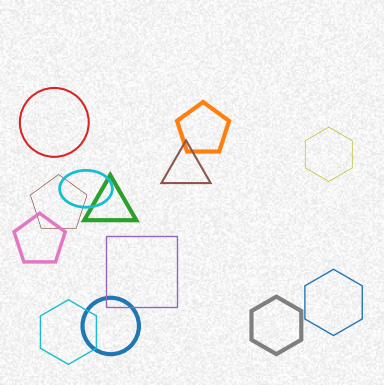[{"shape": "circle", "thickness": 3, "radius": 0.37, "center": [0.288, 0.153]}, {"shape": "hexagon", "thickness": 1, "radius": 0.43, "center": [0.866, 0.215]}, {"shape": "pentagon", "thickness": 3, "radius": 0.36, "center": [0.528, 0.664]}, {"shape": "triangle", "thickness": 3, "radius": 0.39, "center": [0.286, 0.467]}, {"shape": "circle", "thickness": 1.5, "radius": 0.45, "center": [0.141, 0.682]}, {"shape": "square", "thickness": 1, "radius": 0.46, "center": [0.367, 0.295]}, {"shape": "pentagon", "thickness": 0.5, "radius": 0.39, "center": [0.152, 0.47]}, {"shape": "triangle", "thickness": 1.5, "radius": 0.37, "center": [0.483, 0.561]}, {"shape": "pentagon", "thickness": 2.5, "radius": 0.35, "center": [0.103, 0.376]}, {"shape": "hexagon", "thickness": 3, "radius": 0.37, "center": [0.718, 0.155]}, {"shape": "hexagon", "thickness": 0.5, "radius": 0.35, "center": [0.854, 0.599]}, {"shape": "oval", "thickness": 2, "radius": 0.34, "center": [0.223, 0.51]}, {"shape": "hexagon", "thickness": 1, "radius": 0.42, "center": [0.178, 0.137]}]